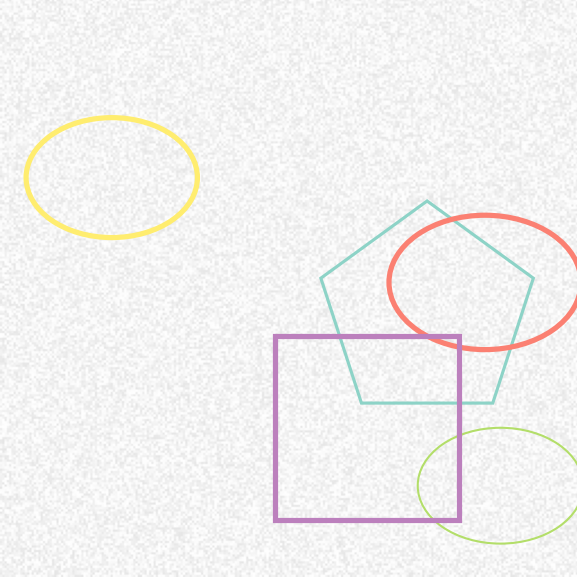[{"shape": "pentagon", "thickness": 1.5, "radius": 0.97, "center": [0.74, 0.458]}, {"shape": "oval", "thickness": 2.5, "radius": 0.83, "center": [0.84, 0.51]}, {"shape": "oval", "thickness": 1, "radius": 0.72, "center": [0.867, 0.158]}, {"shape": "square", "thickness": 2.5, "radius": 0.8, "center": [0.635, 0.258]}, {"shape": "oval", "thickness": 2.5, "radius": 0.74, "center": [0.194, 0.692]}]